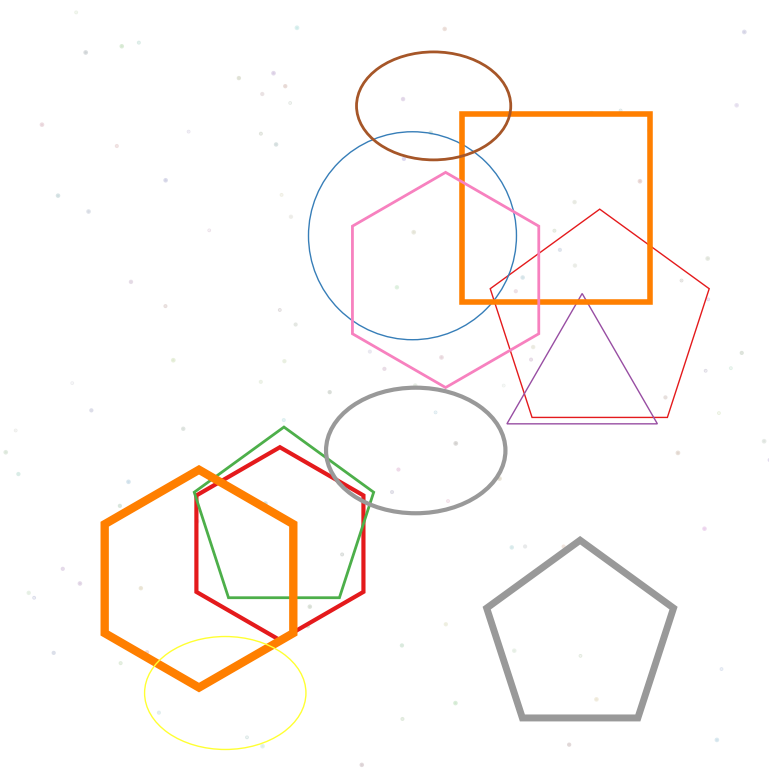[{"shape": "pentagon", "thickness": 0.5, "radius": 0.75, "center": [0.779, 0.579]}, {"shape": "hexagon", "thickness": 1.5, "radius": 0.63, "center": [0.364, 0.294]}, {"shape": "circle", "thickness": 0.5, "radius": 0.68, "center": [0.536, 0.694]}, {"shape": "pentagon", "thickness": 1, "radius": 0.61, "center": [0.369, 0.323]}, {"shape": "triangle", "thickness": 0.5, "radius": 0.56, "center": [0.756, 0.506]}, {"shape": "square", "thickness": 2, "radius": 0.61, "center": [0.722, 0.73]}, {"shape": "hexagon", "thickness": 3, "radius": 0.71, "center": [0.258, 0.248]}, {"shape": "oval", "thickness": 0.5, "radius": 0.52, "center": [0.293, 0.1]}, {"shape": "oval", "thickness": 1, "radius": 0.5, "center": [0.563, 0.862]}, {"shape": "hexagon", "thickness": 1, "radius": 0.7, "center": [0.579, 0.636]}, {"shape": "pentagon", "thickness": 2.5, "radius": 0.64, "center": [0.753, 0.171]}, {"shape": "oval", "thickness": 1.5, "radius": 0.58, "center": [0.54, 0.415]}]